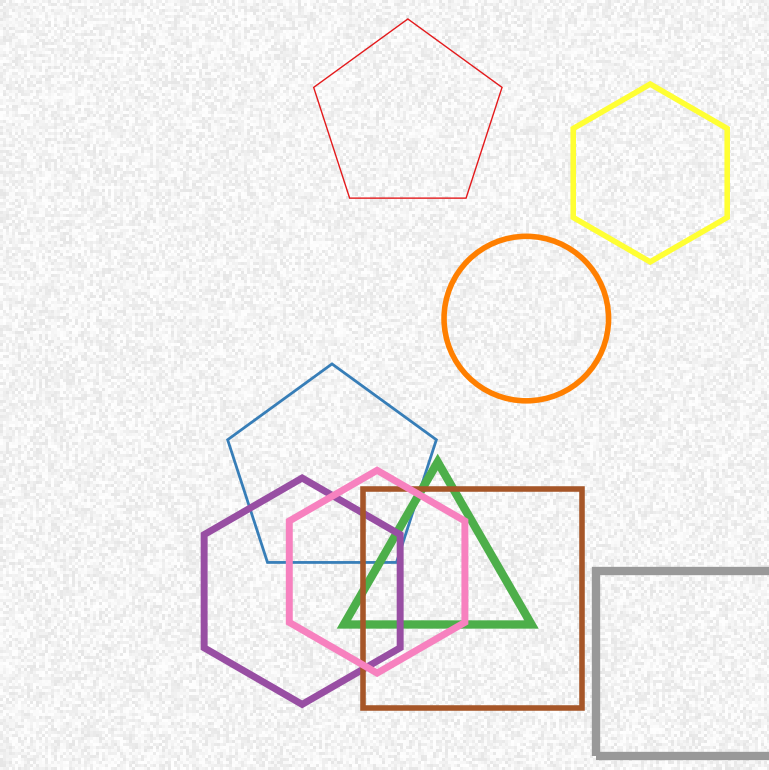[{"shape": "pentagon", "thickness": 0.5, "radius": 0.64, "center": [0.53, 0.847]}, {"shape": "pentagon", "thickness": 1, "radius": 0.71, "center": [0.431, 0.385]}, {"shape": "triangle", "thickness": 3, "radius": 0.7, "center": [0.568, 0.259]}, {"shape": "hexagon", "thickness": 2.5, "radius": 0.73, "center": [0.392, 0.232]}, {"shape": "circle", "thickness": 2, "radius": 0.53, "center": [0.684, 0.586]}, {"shape": "hexagon", "thickness": 2, "radius": 0.58, "center": [0.844, 0.775]}, {"shape": "square", "thickness": 2, "radius": 0.71, "center": [0.614, 0.223]}, {"shape": "hexagon", "thickness": 2.5, "radius": 0.66, "center": [0.49, 0.258]}, {"shape": "square", "thickness": 3, "radius": 0.6, "center": [0.895, 0.138]}]